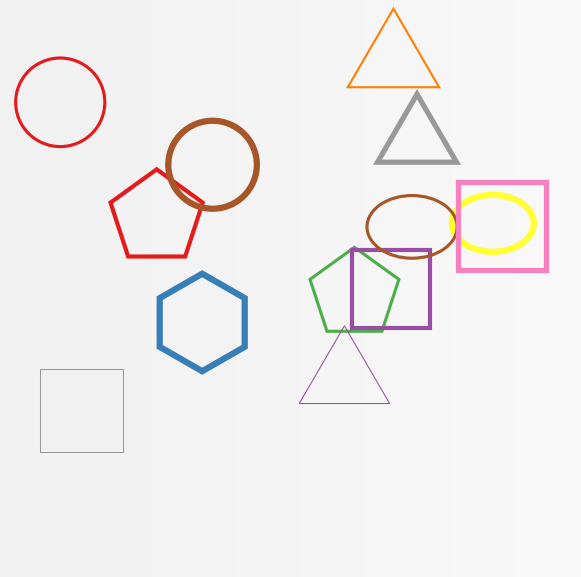[{"shape": "pentagon", "thickness": 2, "radius": 0.42, "center": [0.27, 0.622]}, {"shape": "circle", "thickness": 1.5, "radius": 0.38, "center": [0.104, 0.822]}, {"shape": "hexagon", "thickness": 3, "radius": 0.42, "center": [0.348, 0.441]}, {"shape": "pentagon", "thickness": 1.5, "radius": 0.4, "center": [0.61, 0.491]}, {"shape": "square", "thickness": 2, "radius": 0.34, "center": [0.673, 0.498]}, {"shape": "triangle", "thickness": 0.5, "radius": 0.45, "center": [0.593, 0.345]}, {"shape": "triangle", "thickness": 1, "radius": 0.45, "center": [0.677, 0.893]}, {"shape": "oval", "thickness": 3, "radius": 0.35, "center": [0.848, 0.612]}, {"shape": "oval", "thickness": 1.5, "radius": 0.39, "center": [0.709, 0.606]}, {"shape": "circle", "thickness": 3, "radius": 0.38, "center": [0.366, 0.714]}, {"shape": "square", "thickness": 2.5, "radius": 0.38, "center": [0.863, 0.608]}, {"shape": "triangle", "thickness": 2.5, "radius": 0.39, "center": [0.717, 0.758]}, {"shape": "square", "thickness": 0.5, "radius": 0.36, "center": [0.14, 0.289]}]